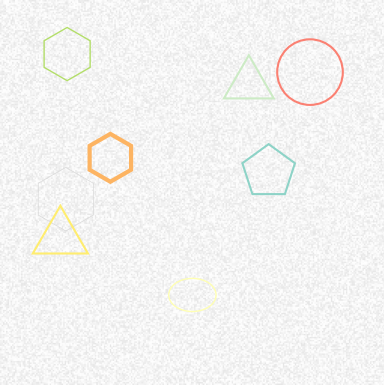[{"shape": "pentagon", "thickness": 1.5, "radius": 0.36, "center": [0.698, 0.554]}, {"shape": "oval", "thickness": 1, "radius": 0.31, "center": [0.5, 0.234]}, {"shape": "circle", "thickness": 1.5, "radius": 0.43, "center": [0.805, 0.813]}, {"shape": "hexagon", "thickness": 3, "radius": 0.31, "center": [0.287, 0.59]}, {"shape": "hexagon", "thickness": 1, "radius": 0.35, "center": [0.174, 0.86]}, {"shape": "hexagon", "thickness": 0.5, "radius": 0.41, "center": [0.171, 0.483]}, {"shape": "triangle", "thickness": 1.5, "radius": 0.37, "center": [0.646, 0.782]}, {"shape": "triangle", "thickness": 1.5, "radius": 0.41, "center": [0.157, 0.383]}]